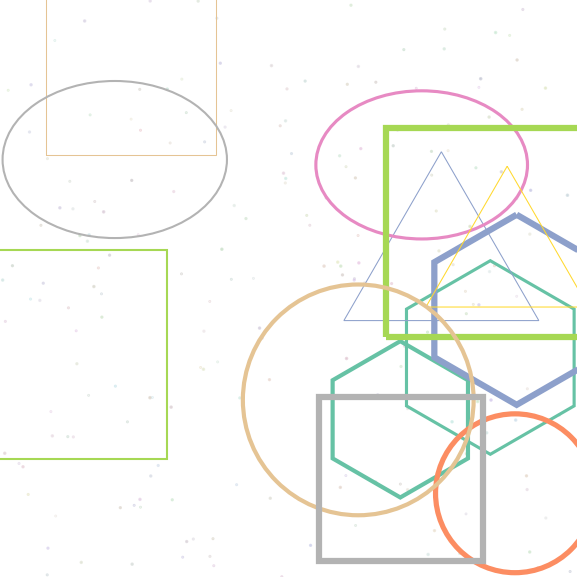[{"shape": "hexagon", "thickness": 1.5, "radius": 0.84, "center": [0.849, 0.38]}, {"shape": "hexagon", "thickness": 2, "radius": 0.68, "center": [0.693, 0.273]}, {"shape": "circle", "thickness": 2.5, "radius": 0.69, "center": [0.892, 0.145]}, {"shape": "hexagon", "thickness": 3, "radius": 0.82, "center": [0.895, 0.463]}, {"shape": "triangle", "thickness": 0.5, "radius": 0.97, "center": [0.764, 0.541]}, {"shape": "oval", "thickness": 1.5, "radius": 0.92, "center": [0.73, 0.714]}, {"shape": "square", "thickness": 1, "radius": 0.9, "center": [0.108, 0.385]}, {"shape": "square", "thickness": 3, "radius": 0.91, "center": [0.85, 0.596]}, {"shape": "triangle", "thickness": 0.5, "radius": 0.81, "center": [0.878, 0.549]}, {"shape": "square", "thickness": 0.5, "radius": 0.74, "center": [0.227, 0.879]}, {"shape": "circle", "thickness": 2, "radius": 1.0, "center": [0.62, 0.307]}, {"shape": "square", "thickness": 3, "radius": 0.71, "center": [0.695, 0.17]}, {"shape": "oval", "thickness": 1, "radius": 0.97, "center": [0.199, 0.723]}]